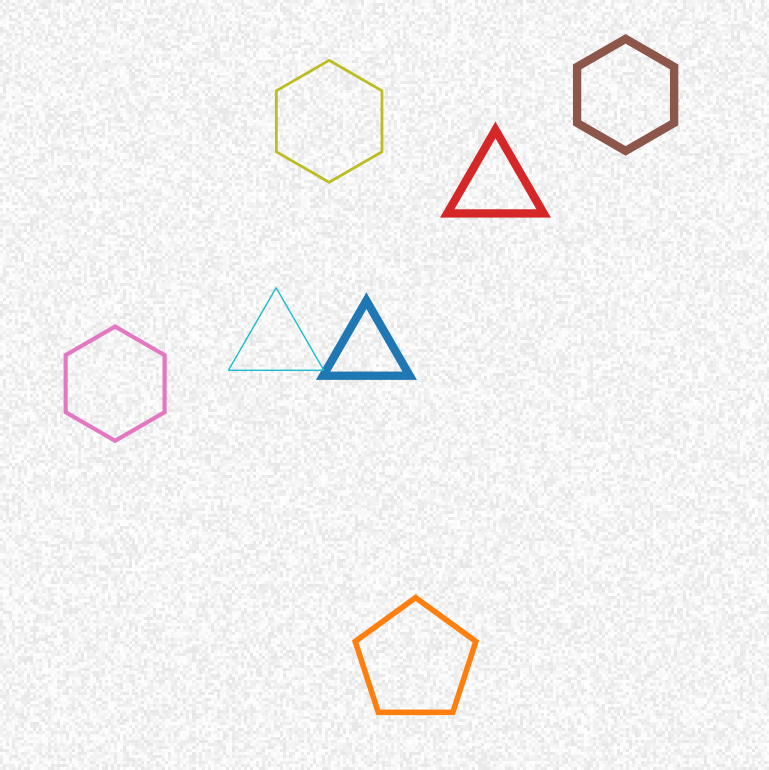[{"shape": "triangle", "thickness": 3, "radius": 0.32, "center": [0.476, 0.545]}, {"shape": "pentagon", "thickness": 2, "radius": 0.41, "center": [0.54, 0.142]}, {"shape": "triangle", "thickness": 3, "radius": 0.36, "center": [0.643, 0.759]}, {"shape": "hexagon", "thickness": 3, "radius": 0.36, "center": [0.812, 0.877]}, {"shape": "hexagon", "thickness": 1.5, "radius": 0.37, "center": [0.15, 0.502]}, {"shape": "hexagon", "thickness": 1, "radius": 0.4, "center": [0.427, 0.842]}, {"shape": "triangle", "thickness": 0.5, "radius": 0.36, "center": [0.359, 0.555]}]